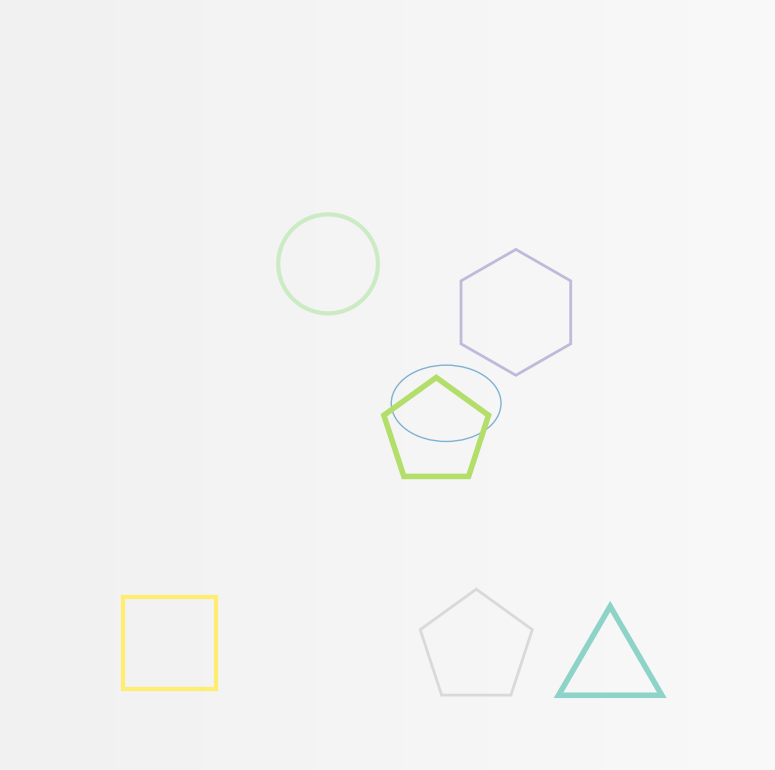[{"shape": "triangle", "thickness": 2, "radius": 0.38, "center": [0.787, 0.136]}, {"shape": "hexagon", "thickness": 1, "radius": 0.41, "center": [0.666, 0.594]}, {"shape": "oval", "thickness": 0.5, "radius": 0.35, "center": [0.576, 0.476]}, {"shape": "pentagon", "thickness": 2, "radius": 0.36, "center": [0.563, 0.439]}, {"shape": "pentagon", "thickness": 1, "radius": 0.38, "center": [0.615, 0.159]}, {"shape": "circle", "thickness": 1.5, "radius": 0.32, "center": [0.423, 0.657]}, {"shape": "square", "thickness": 1.5, "radius": 0.3, "center": [0.219, 0.165]}]